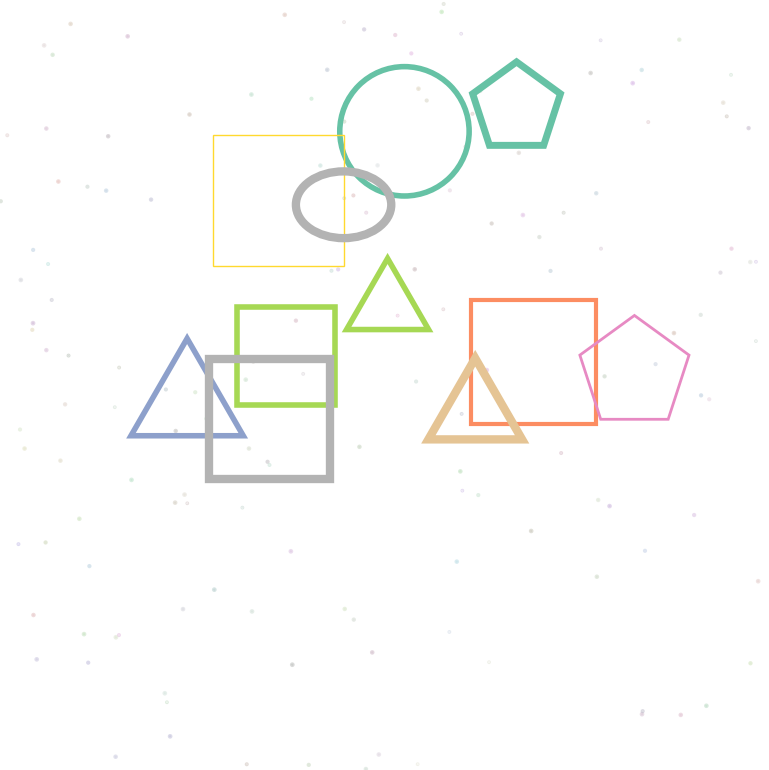[{"shape": "pentagon", "thickness": 2.5, "radius": 0.3, "center": [0.671, 0.86]}, {"shape": "circle", "thickness": 2, "radius": 0.42, "center": [0.525, 0.829]}, {"shape": "square", "thickness": 1.5, "radius": 0.4, "center": [0.693, 0.53]}, {"shape": "triangle", "thickness": 2, "radius": 0.42, "center": [0.243, 0.476]}, {"shape": "pentagon", "thickness": 1, "radius": 0.37, "center": [0.824, 0.516]}, {"shape": "square", "thickness": 2, "radius": 0.32, "center": [0.371, 0.538]}, {"shape": "triangle", "thickness": 2, "radius": 0.31, "center": [0.503, 0.603]}, {"shape": "square", "thickness": 0.5, "radius": 0.42, "center": [0.362, 0.739]}, {"shape": "triangle", "thickness": 3, "radius": 0.35, "center": [0.617, 0.464]}, {"shape": "oval", "thickness": 3, "radius": 0.31, "center": [0.446, 0.734]}, {"shape": "square", "thickness": 3, "radius": 0.39, "center": [0.35, 0.456]}]